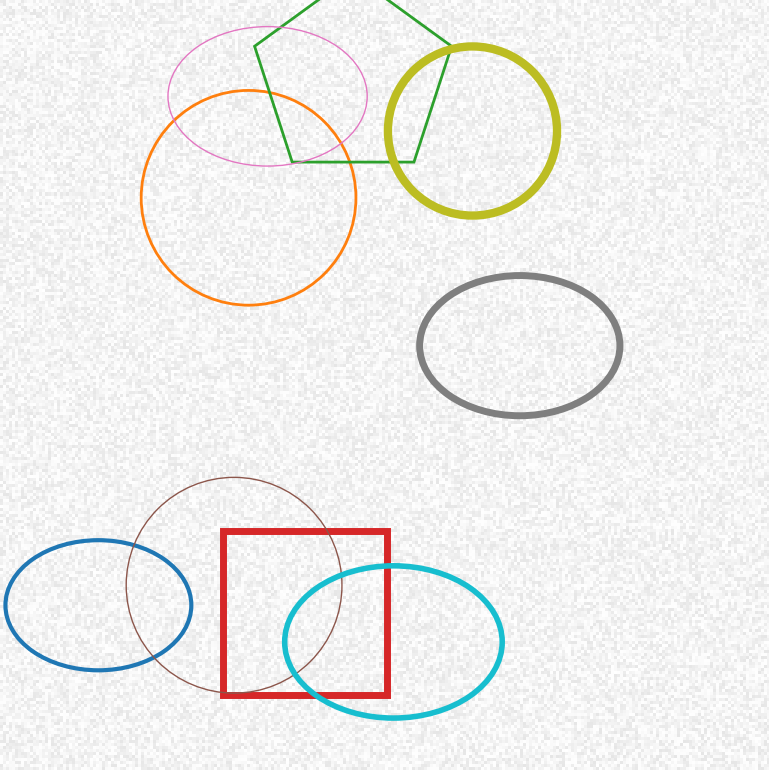[{"shape": "oval", "thickness": 1.5, "radius": 0.6, "center": [0.128, 0.214]}, {"shape": "circle", "thickness": 1, "radius": 0.7, "center": [0.323, 0.743]}, {"shape": "pentagon", "thickness": 1, "radius": 0.67, "center": [0.459, 0.898]}, {"shape": "square", "thickness": 2.5, "radius": 0.53, "center": [0.396, 0.204]}, {"shape": "circle", "thickness": 0.5, "radius": 0.7, "center": [0.304, 0.24]}, {"shape": "oval", "thickness": 0.5, "radius": 0.65, "center": [0.348, 0.875]}, {"shape": "oval", "thickness": 2.5, "radius": 0.65, "center": [0.675, 0.551]}, {"shape": "circle", "thickness": 3, "radius": 0.55, "center": [0.614, 0.83]}, {"shape": "oval", "thickness": 2, "radius": 0.71, "center": [0.511, 0.166]}]